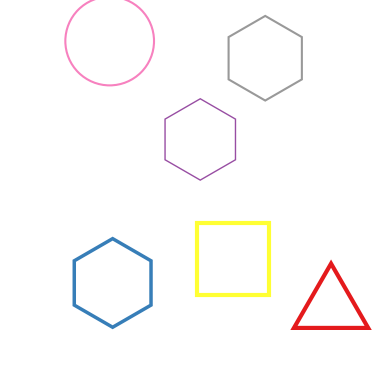[{"shape": "triangle", "thickness": 3, "radius": 0.56, "center": [0.86, 0.204]}, {"shape": "hexagon", "thickness": 2.5, "radius": 0.58, "center": [0.293, 0.265]}, {"shape": "hexagon", "thickness": 1, "radius": 0.53, "center": [0.52, 0.638]}, {"shape": "square", "thickness": 3, "radius": 0.47, "center": [0.606, 0.327]}, {"shape": "circle", "thickness": 1.5, "radius": 0.58, "center": [0.285, 0.893]}, {"shape": "hexagon", "thickness": 1.5, "radius": 0.55, "center": [0.689, 0.849]}]